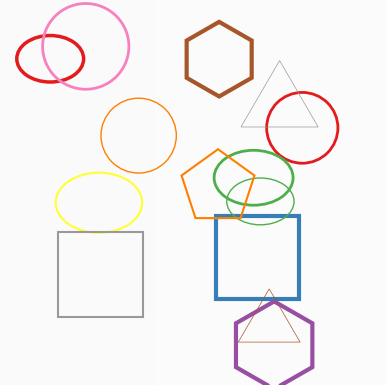[{"shape": "circle", "thickness": 2, "radius": 0.46, "center": [0.78, 0.668]}, {"shape": "oval", "thickness": 2.5, "radius": 0.43, "center": [0.13, 0.847]}, {"shape": "square", "thickness": 3, "radius": 0.54, "center": [0.665, 0.331]}, {"shape": "oval", "thickness": 2, "radius": 0.51, "center": [0.654, 0.538]}, {"shape": "oval", "thickness": 1, "radius": 0.43, "center": [0.672, 0.477]}, {"shape": "hexagon", "thickness": 3, "radius": 0.57, "center": [0.708, 0.103]}, {"shape": "pentagon", "thickness": 1.5, "radius": 0.49, "center": [0.563, 0.514]}, {"shape": "circle", "thickness": 1, "radius": 0.49, "center": [0.358, 0.648]}, {"shape": "oval", "thickness": 1.5, "radius": 0.56, "center": [0.255, 0.473]}, {"shape": "hexagon", "thickness": 3, "radius": 0.48, "center": [0.566, 0.846]}, {"shape": "triangle", "thickness": 0.5, "radius": 0.46, "center": [0.695, 0.158]}, {"shape": "circle", "thickness": 2, "radius": 0.56, "center": [0.221, 0.88]}, {"shape": "square", "thickness": 1.5, "radius": 0.55, "center": [0.259, 0.287]}, {"shape": "triangle", "thickness": 0.5, "radius": 0.58, "center": [0.721, 0.728]}]